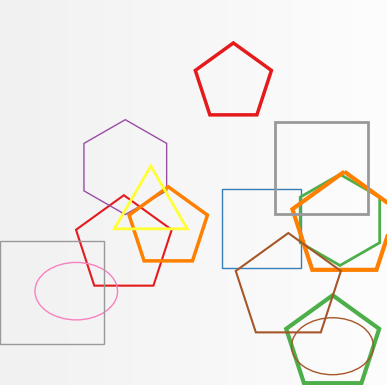[{"shape": "pentagon", "thickness": 1.5, "radius": 0.65, "center": [0.32, 0.363]}, {"shape": "pentagon", "thickness": 2.5, "radius": 0.52, "center": [0.602, 0.785]}, {"shape": "square", "thickness": 1, "radius": 0.51, "center": [0.675, 0.406]}, {"shape": "hexagon", "thickness": 2, "radius": 0.59, "center": [0.877, 0.429]}, {"shape": "pentagon", "thickness": 3, "radius": 0.63, "center": [0.859, 0.107]}, {"shape": "hexagon", "thickness": 1, "radius": 0.62, "center": [0.323, 0.566]}, {"shape": "pentagon", "thickness": 2.5, "radius": 0.53, "center": [0.434, 0.408]}, {"shape": "pentagon", "thickness": 3, "radius": 0.7, "center": [0.889, 0.413]}, {"shape": "triangle", "thickness": 2, "radius": 0.54, "center": [0.389, 0.46]}, {"shape": "pentagon", "thickness": 1.5, "radius": 0.71, "center": [0.744, 0.252]}, {"shape": "oval", "thickness": 1, "radius": 0.53, "center": [0.858, 0.101]}, {"shape": "oval", "thickness": 1, "radius": 0.53, "center": [0.197, 0.244]}, {"shape": "square", "thickness": 1, "radius": 0.67, "center": [0.133, 0.24]}, {"shape": "square", "thickness": 2, "radius": 0.6, "center": [0.83, 0.564]}]